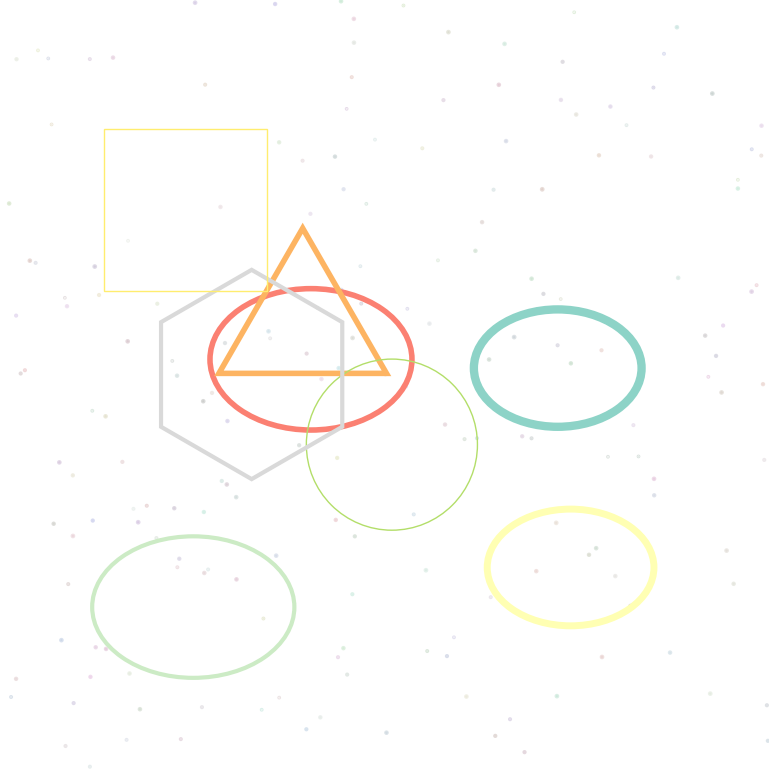[{"shape": "oval", "thickness": 3, "radius": 0.54, "center": [0.724, 0.522]}, {"shape": "oval", "thickness": 2.5, "radius": 0.54, "center": [0.741, 0.263]}, {"shape": "oval", "thickness": 2, "radius": 0.66, "center": [0.404, 0.533]}, {"shape": "triangle", "thickness": 2, "radius": 0.63, "center": [0.393, 0.578]}, {"shape": "circle", "thickness": 0.5, "radius": 0.56, "center": [0.509, 0.423]}, {"shape": "hexagon", "thickness": 1.5, "radius": 0.68, "center": [0.327, 0.514]}, {"shape": "oval", "thickness": 1.5, "radius": 0.66, "center": [0.251, 0.212]}, {"shape": "square", "thickness": 0.5, "radius": 0.53, "center": [0.241, 0.727]}]